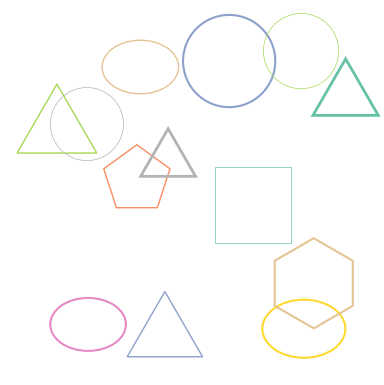[{"shape": "square", "thickness": 0.5, "radius": 0.49, "center": [0.657, 0.468]}, {"shape": "triangle", "thickness": 2, "radius": 0.49, "center": [0.898, 0.749]}, {"shape": "pentagon", "thickness": 1, "radius": 0.45, "center": [0.356, 0.534]}, {"shape": "circle", "thickness": 1.5, "radius": 0.6, "center": [0.595, 0.841]}, {"shape": "triangle", "thickness": 1, "radius": 0.57, "center": [0.428, 0.13]}, {"shape": "oval", "thickness": 1.5, "radius": 0.49, "center": [0.229, 0.157]}, {"shape": "circle", "thickness": 0.5, "radius": 0.49, "center": [0.782, 0.867]}, {"shape": "triangle", "thickness": 1, "radius": 0.6, "center": [0.148, 0.662]}, {"shape": "oval", "thickness": 1.5, "radius": 0.54, "center": [0.789, 0.146]}, {"shape": "hexagon", "thickness": 1.5, "radius": 0.59, "center": [0.815, 0.264]}, {"shape": "oval", "thickness": 1, "radius": 0.5, "center": [0.364, 0.826]}, {"shape": "circle", "thickness": 0.5, "radius": 0.47, "center": [0.226, 0.678]}, {"shape": "triangle", "thickness": 2, "radius": 0.41, "center": [0.437, 0.583]}]